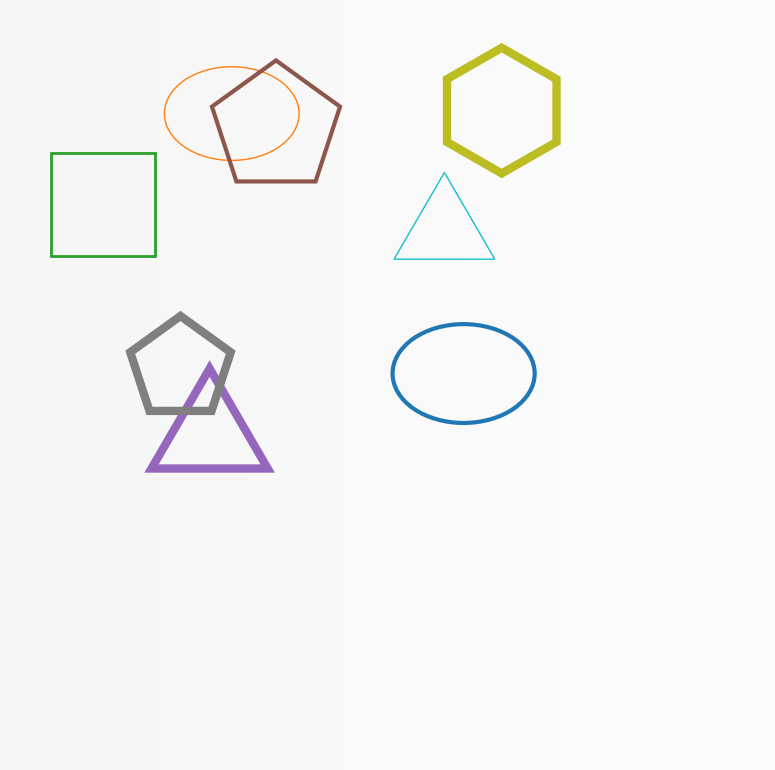[{"shape": "oval", "thickness": 1.5, "radius": 0.46, "center": [0.598, 0.515]}, {"shape": "oval", "thickness": 0.5, "radius": 0.43, "center": [0.299, 0.853]}, {"shape": "square", "thickness": 1, "radius": 0.33, "center": [0.133, 0.734]}, {"shape": "triangle", "thickness": 3, "radius": 0.43, "center": [0.27, 0.435]}, {"shape": "pentagon", "thickness": 1.5, "radius": 0.43, "center": [0.356, 0.835]}, {"shape": "pentagon", "thickness": 3, "radius": 0.34, "center": [0.233, 0.521]}, {"shape": "hexagon", "thickness": 3, "radius": 0.41, "center": [0.647, 0.856]}, {"shape": "triangle", "thickness": 0.5, "radius": 0.38, "center": [0.573, 0.701]}]